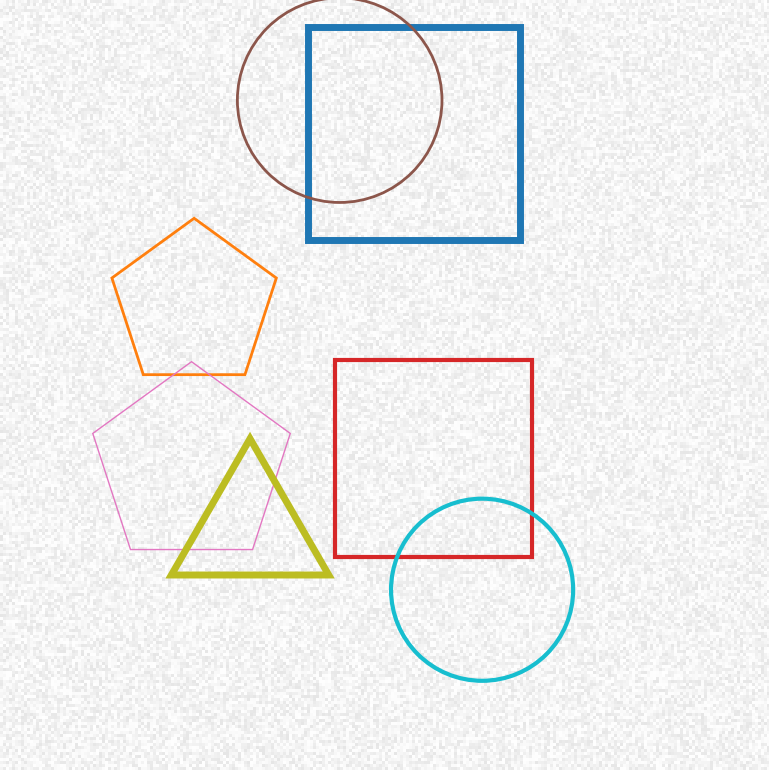[{"shape": "square", "thickness": 2.5, "radius": 0.69, "center": [0.538, 0.826]}, {"shape": "pentagon", "thickness": 1, "radius": 0.56, "center": [0.252, 0.604]}, {"shape": "square", "thickness": 1.5, "radius": 0.64, "center": [0.563, 0.405]}, {"shape": "circle", "thickness": 1, "radius": 0.66, "center": [0.441, 0.87]}, {"shape": "pentagon", "thickness": 0.5, "radius": 0.67, "center": [0.249, 0.395]}, {"shape": "triangle", "thickness": 2.5, "radius": 0.59, "center": [0.325, 0.312]}, {"shape": "circle", "thickness": 1.5, "radius": 0.59, "center": [0.626, 0.234]}]